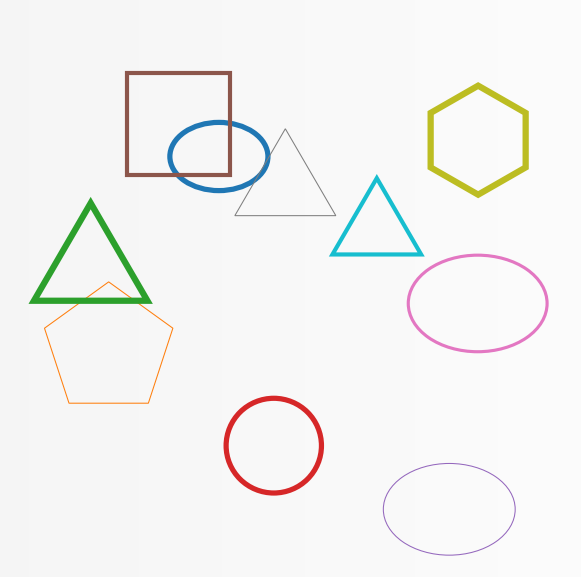[{"shape": "oval", "thickness": 2.5, "radius": 0.42, "center": [0.377, 0.728]}, {"shape": "pentagon", "thickness": 0.5, "radius": 0.58, "center": [0.187, 0.395]}, {"shape": "triangle", "thickness": 3, "radius": 0.56, "center": [0.156, 0.535]}, {"shape": "circle", "thickness": 2.5, "radius": 0.41, "center": [0.471, 0.227]}, {"shape": "oval", "thickness": 0.5, "radius": 0.57, "center": [0.773, 0.117]}, {"shape": "square", "thickness": 2, "radius": 0.44, "center": [0.307, 0.784]}, {"shape": "oval", "thickness": 1.5, "radius": 0.6, "center": [0.822, 0.474]}, {"shape": "triangle", "thickness": 0.5, "radius": 0.5, "center": [0.491, 0.676]}, {"shape": "hexagon", "thickness": 3, "radius": 0.47, "center": [0.823, 0.756]}, {"shape": "triangle", "thickness": 2, "radius": 0.44, "center": [0.648, 0.603]}]